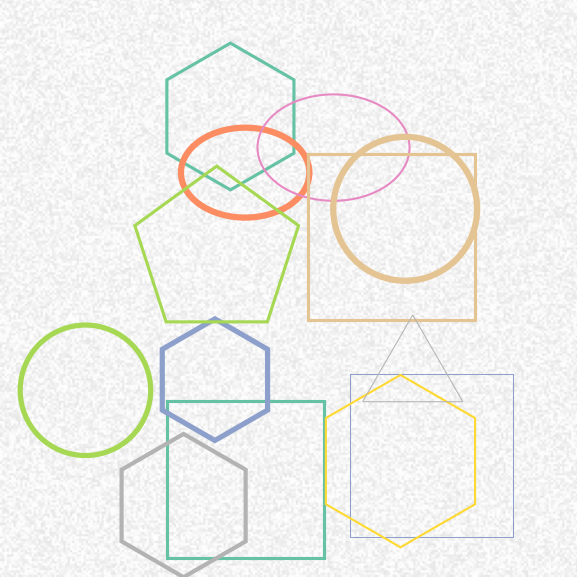[{"shape": "square", "thickness": 1.5, "radius": 0.68, "center": [0.425, 0.169]}, {"shape": "hexagon", "thickness": 1.5, "radius": 0.64, "center": [0.399, 0.797]}, {"shape": "oval", "thickness": 3, "radius": 0.56, "center": [0.425, 0.7]}, {"shape": "hexagon", "thickness": 2.5, "radius": 0.53, "center": [0.372, 0.342]}, {"shape": "square", "thickness": 0.5, "radius": 0.71, "center": [0.748, 0.21]}, {"shape": "oval", "thickness": 1, "radius": 0.66, "center": [0.578, 0.744]}, {"shape": "pentagon", "thickness": 1.5, "radius": 0.75, "center": [0.375, 0.562]}, {"shape": "circle", "thickness": 2.5, "radius": 0.56, "center": [0.148, 0.323]}, {"shape": "hexagon", "thickness": 1, "radius": 0.75, "center": [0.693, 0.201]}, {"shape": "circle", "thickness": 3, "radius": 0.62, "center": [0.702, 0.638]}, {"shape": "square", "thickness": 1.5, "radius": 0.72, "center": [0.677, 0.589]}, {"shape": "hexagon", "thickness": 2, "radius": 0.62, "center": [0.318, 0.124]}, {"shape": "triangle", "thickness": 0.5, "radius": 0.5, "center": [0.715, 0.354]}]